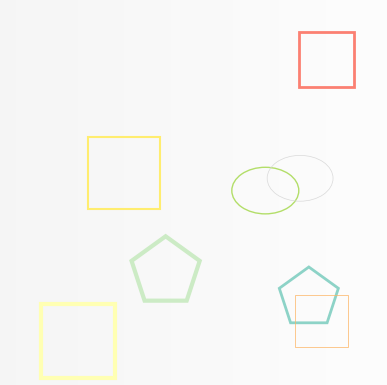[{"shape": "pentagon", "thickness": 2, "radius": 0.4, "center": [0.797, 0.226]}, {"shape": "square", "thickness": 3, "radius": 0.48, "center": [0.201, 0.114]}, {"shape": "square", "thickness": 2, "radius": 0.36, "center": [0.842, 0.845]}, {"shape": "square", "thickness": 0.5, "radius": 0.34, "center": [0.829, 0.166]}, {"shape": "oval", "thickness": 1, "radius": 0.43, "center": [0.685, 0.505]}, {"shape": "oval", "thickness": 0.5, "radius": 0.43, "center": [0.774, 0.537]}, {"shape": "pentagon", "thickness": 3, "radius": 0.46, "center": [0.427, 0.294]}, {"shape": "square", "thickness": 1.5, "radius": 0.46, "center": [0.321, 0.55]}]